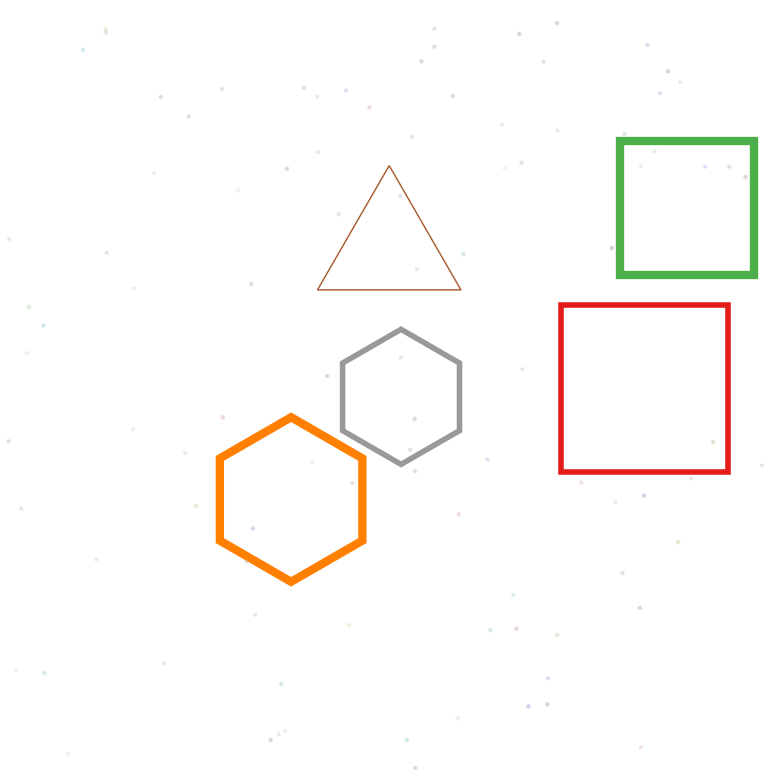[{"shape": "square", "thickness": 2, "radius": 0.54, "center": [0.837, 0.495]}, {"shape": "square", "thickness": 3, "radius": 0.44, "center": [0.892, 0.73]}, {"shape": "hexagon", "thickness": 3, "radius": 0.53, "center": [0.378, 0.351]}, {"shape": "triangle", "thickness": 0.5, "radius": 0.54, "center": [0.505, 0.677]}, {"shape": "hexagon", "thickness": 2, "radius": 0.44, "center": [0.521, 0.485]}]